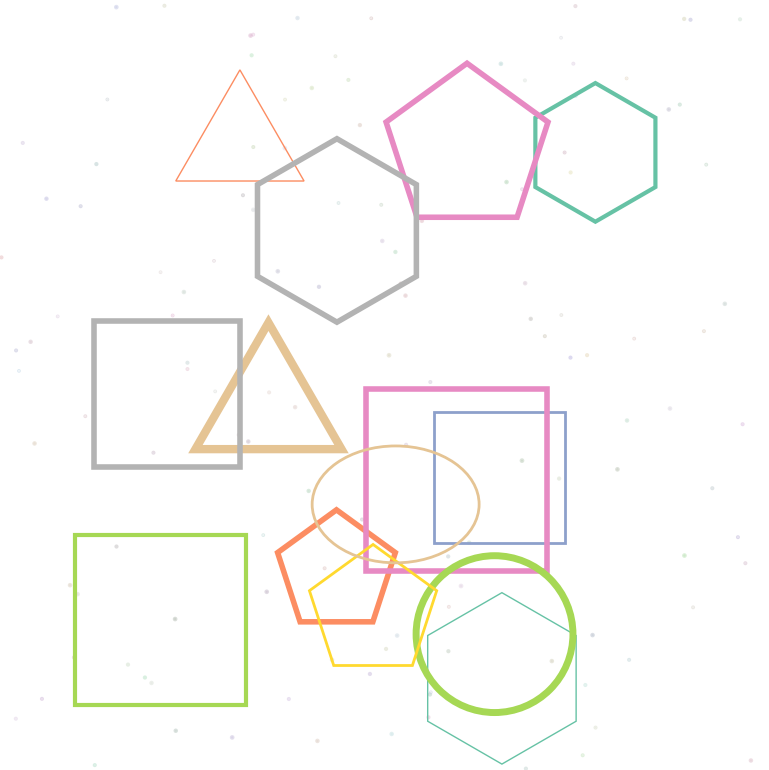[{"shape": "hexagon", "thickness": 1.5, "radius": 0.45, "center": [0.773, 0.802]}, {"shape": "hexagon", "thickness": 0.5, "radius": 0.56, "center": [0.652, 0.119]}, {"shape": "pentagon", "thickness": 2, "radius": 0.4, "center": [0.437, 0.257]}, {"shape": "triangle", "thickness": 0.5, "radius": 0.48, "center": [0.312, 0.813]}, {"shape": "square", "thickness": 1, "radius": 0.43, "center": [0.649, 0.379]}, {"shape": "pentagon", "thickness": 2, "radius": 0.55, "center": [0.607, 0.807]}, {"shape": "square", "thickness": 2, "radius": 0.59, "center": [0.593, 0.376]}, {"shape": "square", "thickness": 1.5, "radius": 0.55, "center": [0.208, 0.195]}, {"shape": "circle", "thickness": 2.5, "radius": 0.51, "center": [0.642, 0.176]}, {"shape": "pentagon", "thickness": 1, "radius": 0.43, "center": [0.485, 0.206]}, {"shape": "oval", "thickness": 1, "radius": 0.54, "center": [0.514, 0.345]}, {"shape": "triangle", "thickness": 3, "radius": 0.55, "center": [0.349, 0.471]}, {"shape": "square", "thickness": 2, "radius": 0.47, "center": [0.216, 0.488]}, {"shape": "hexagon", "thickness": 2, "radius": 0.6, "center": [0.438, 0.701]}]